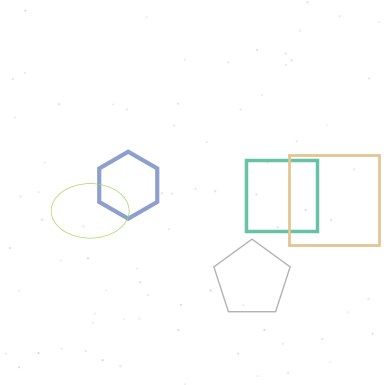[{"shape": "square", "thickness": 2.5, "radius": 0.46, "center": [0.73, 0.493]}, {"shape": "hexagon", "thickness": 3, "radius": 0.43, "center": [0.333, 0.519]}, {"shape": "oval", "thickness": 0.5, "radius": 0.51, "center": [0.234, 0.452]}, {"shape": "square", "thickness": 2, "radius": 0.59, "center": [0.868, 0.48]}, {"shape": "pentagon", "thickness": 1, "radius": 0.52, "center": [0.655, 0.275]}]